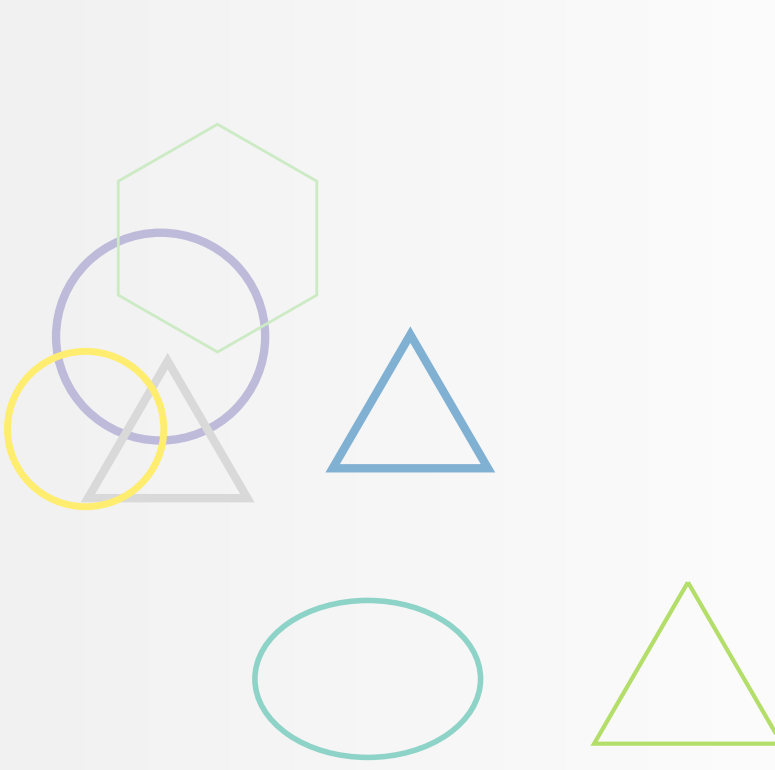[{"shape": "oval", "thickness": 2, "radius": 0.73, "center": [0.474, 0.118]}, {"shape": "circle", "thickness": 3, "radius": 0.67, "center": [0.207, 0.563]}, {"shape": "triangle", "thickness": 3, "radius": 0.58, "center": [0.529, 0.45]}, {"shape": "triangle", "thickness": 1.5, "radius": 0.7, "center": [0.888, 0.104]}, {"shape": "triangle", "thickness": 3, "radius": 0.59, "center": [0.216, 0.412]}, {"shape": "hexagon", "thickness": 1, "radius": 0.74, "center": [0.281, 0.691]}, {"shape": "circle", "thickness": 2.5, "radius": 0.5, "center": [0.111, 0.443]}]